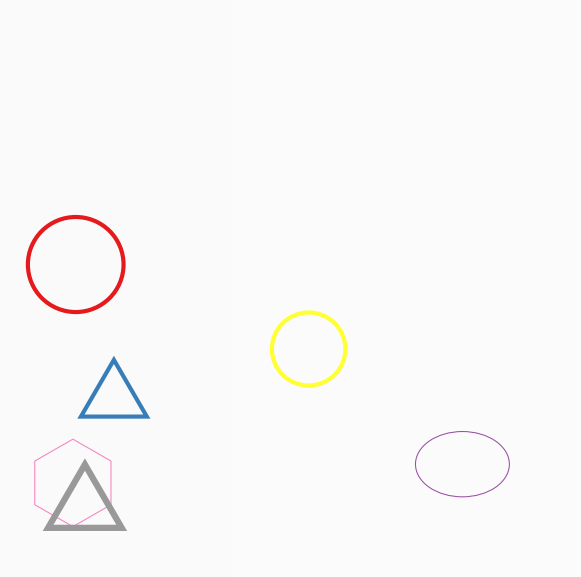[{"shape": "circle", "thickness": 2, "radius": 0.41, "center": [0.13, 0.541]}, {"shape": "triangle", "thickness": 2, "radius": 0.33, "center": [0.196, 0.31]}, {"shape": "oval", "thickness": 0.5, "radius": 0.4, "center": [0.796, 0.195]}, {"shape": "circle", "thickness": 2, "radius": 0.32, "center": [0.531, 0.395]}, {"shape": "hexagon", "thickness": 0.5, "radius": 0.38, "center": [0.125, 0.163]}, {"shape": "triangle", "thickness": 3, "radius": 0.37, "center": [0.146, 0.122]}]